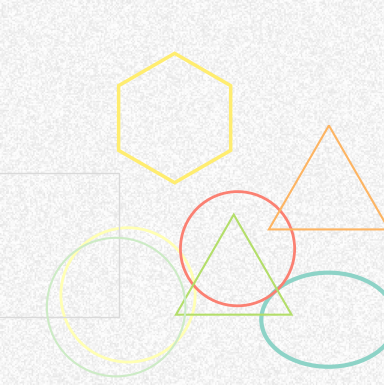[{"shape": "oval", "thickness": 3, "radius": 0.87, "center": [0.853, 0.17]}, {"shape": "circle", "thickness": 2, "radius": 0.87, "center": [0.333, 0.234]}, {"shape": "circle", "thickness": 2, "radius": 0.74, "center": [0.617, 0.354]}, {"shape": "triangle", "thickness": 1.5, "radius": 0.9, "center": [0.854, 0.494]}, {"shape": "triangle", "thickness": 1.5, "radius": 0.87, "center": [0.607, 0.269]}, {"shape": "square", "thickness": 1, "radius": 0.94, "center": [0.123, 0.365]}, {"shape": "circle", "thickness": 1.5, "radius": 0.9, "center": [0.302, 0.202]}, {"shape": "hexagon", "thickness": 2.5, "radius": 0.84, "center": [0.454, 0.693]}]